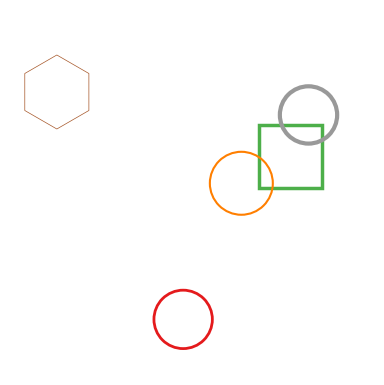[{"shape": "circle", "thickness": 2, "radius": 0.38, "center": [0.476, 0.17]}, {"shape": "square", "thickness": 2.5, "radius": 0.41, "center": [0.756, 0.593]}, {"shape": "circle", "thickness": 1.5, "radius": 0.41, "center": [0.627, 0.524]}, {"shape": "hexagon", "thickness": 0.5, "radius": 0.48, "center": [0.148, 0.761]}, {"shape": "circle", "thickness": 3, "radius": 0.37, "center": [0.801, 0.701]}]